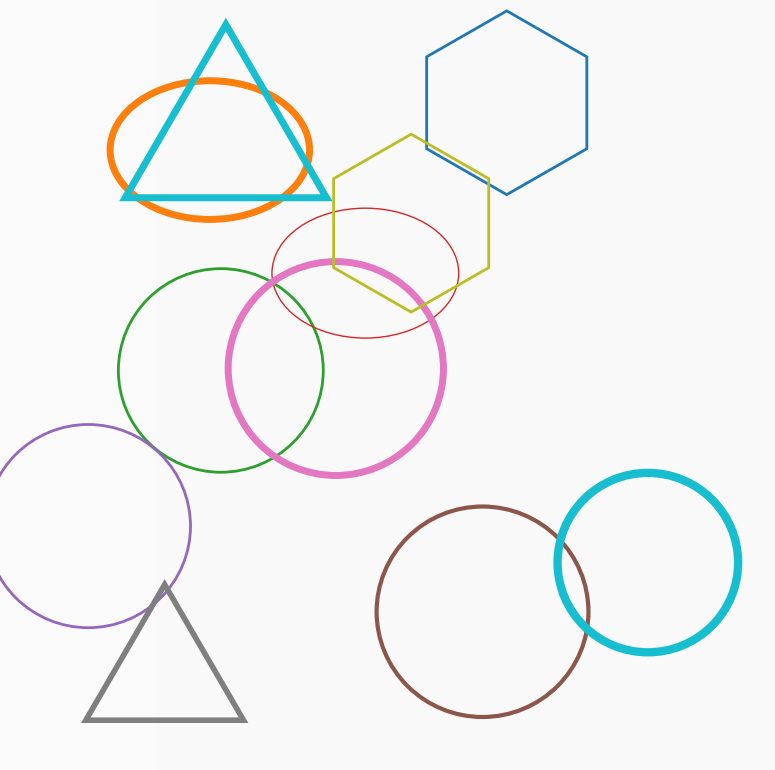[{"shape": "hexagon", "thickness": 1, "radius": 0.6, "center": [0.654, 0.867]}, {"shape": "oval", "thickness": 2.5, "radius": 0.64, "center": [0.271, 0.805]}, {"shape": "circle", "thickness": 1, "radius": 0.66, "center": [0.285, 0.519]}, {"shape": "oval", "thickness": 0.5, "radius": 0.6, "center": [0.471, 0.645]}, {"shape": "circle", "thickness": 1, "radius": 0.66, "center": [0.114, 0.317]}, {"shape": "circle", "thickness": 1.5, "radius": 0.68, "center": [0.623, 0.206]}, {"shape": "circle", "thickness": 2.5, "radius": 0.69, "center": [0.433, 0.521]}, {"shape": "triangle", "thickness": 2, "radius": 0.59, "center": [0.212, 0.123]}, {"shape": "hexagon", "thickness": 1, "radius": 0.58, "center": [0.531, 0.71]}, {"shape": "circle", "thickness": 3, "radius": 0.58, "center": [0.836, 0.269]}, {"shape": "triangle", "thickness": 2.5, "radius": 0.75, "center": [0.291, 0.818]}]